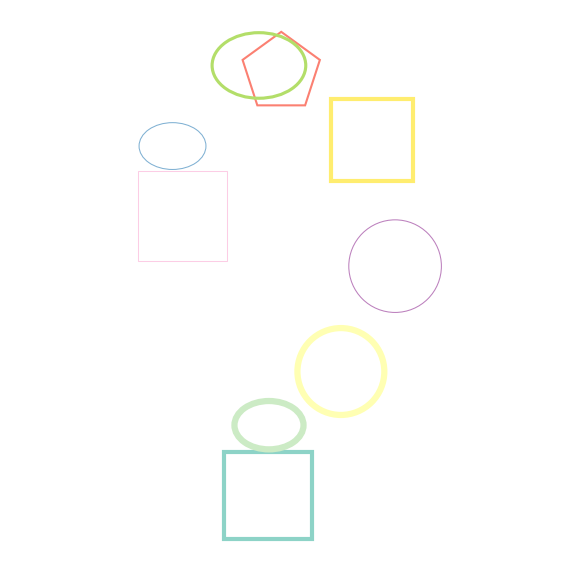[{"shape": "square", "thickness": 2, "radius": 0.38, "center": [0.464, 0.141]}, {"shape": "circle", "thickness": 3, "radius": 0.38, "center": [0.59, 0.356]}, {"shape": "pentagon", "thickness": 1, "radius": 0.35, "center": [0.487, 0.874]}, {"shape": "oval", "thickness": 0.5, "radius": 0.29, "center": [0.299, 0.746]}, {"shape": "oval", "thickness": 1.5, "radius": 0.41, "center": [0.448, 0.886]}, {"shape": "square", "thickness": 0.5, "radius": 0.39, "center": [0.316, 0.625]}, {"shape": "circle", "thickness": 0.5, "radius": 0.4, "center": [0.684, 0.538]}, {"shape": "oval", "thickness": 3, "radius": 0.3, "center": [0.466, 0.263]}, {"shape": "square", "thickness": 2, "radius": 0.35, "center": [0.644, 0.757]}]